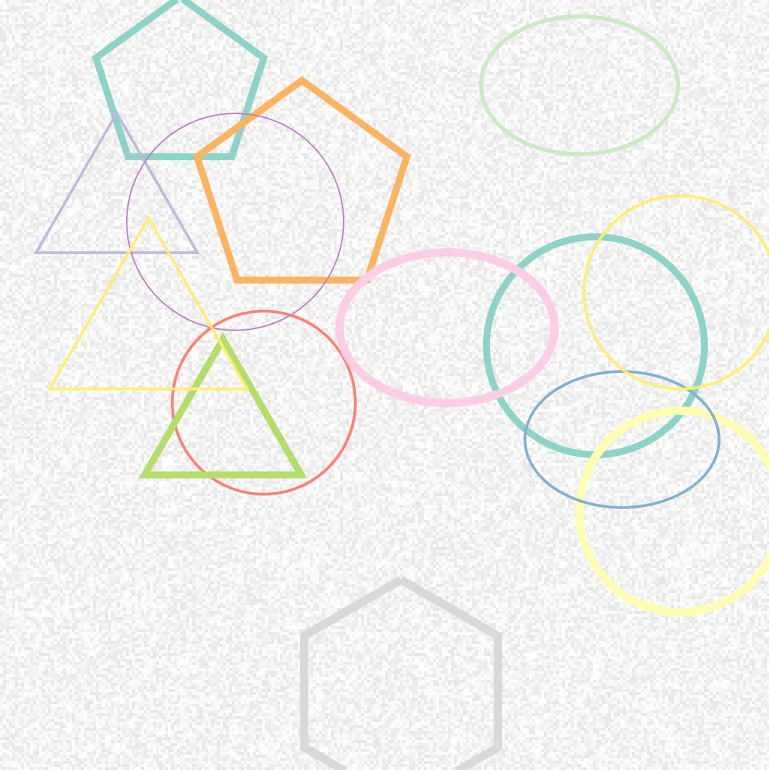[{"shape": "pentagon", "thickness": 2.5, "radius": 0.57, "center": [0.234, 0.889]}, {"shape": "circle", "thickness": 2.5, "radius": 0.71, "center": [0.773, 0.551]}, {"shape": "circle", "thickness": 3, "radius": 0.65, "center": [0.883, 0.336]}, {"shape": "triangle", "thickness": 1, "radius": 0.6, "center": [0.152, 0.732]}, {"shape": "circle", "thickness": 1, "radius": 0.59, "center": [0.343, 0.477]}, {"shape": "oval", "thickness": 1, "radius": 0.63, "center": [0.808, 0.429]}, {"shape": "pentagon", "thickness": 2.5, "radius": 0.72, "center": [0.392, 0.752]}, {"shape": "triangle", "thickness": 2.5, "radius": 0.59, "center": [0.29, 0.442]}, {"shape": "oval", "thickness": 3, "radius": 0.7, "center": [0.581, 0.574]}, {"shape": "hexagon", "thickness": 3, "radius": 0.73, "center": [0.521, 0.102]}, {"shape": "circle", "thickness": 0.5, "radius": 0.7, "center": [0.305, 0.712]}, {"shape": "oval", "thickness": 1.5, "radius": 0.64, "center": [0.753, 0.889]}, {"shape": "circle", "thickness": 1, "radius": 0.63, "center": [0.884, 0.62]}, {"shape": "triangle", "thickness": 1, "radius": 0.74, "center": [0.193, 0.569]}]